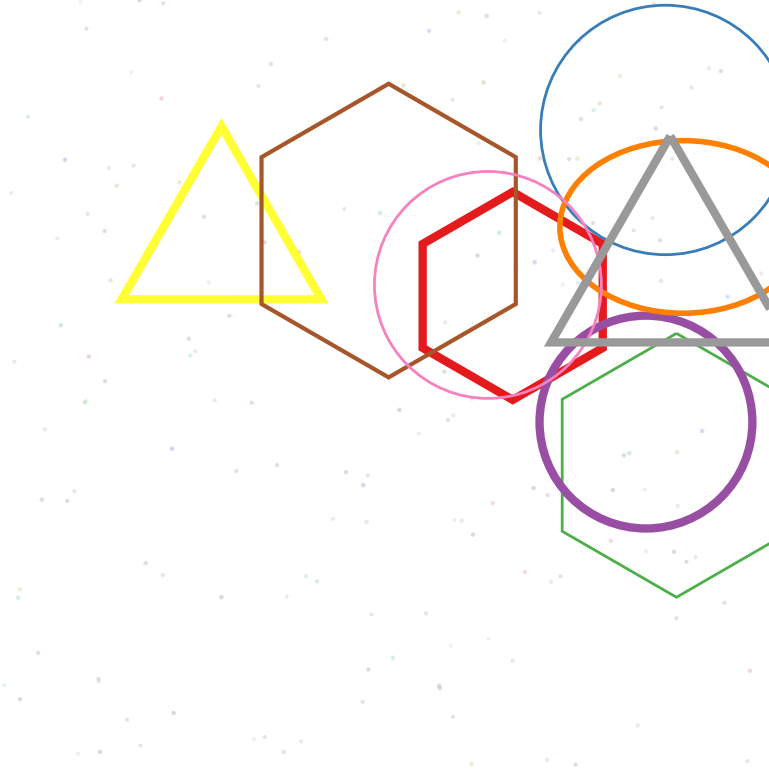[{"shape": "hexagon", "thickness": 3, "radius": 0.68, "center": [0.666, 0.616]}, {"shape": "circle", "thickness": 1, "radius": 0.81, "center": [0.864, 0.831]}, {"shape": "hexagon", "thickness": 1, "radius": 0.86, "center": [0.879, 0.396]}, {"shape": "circle", "thickness": 3, "radius": 0.69, "center": [0.839, 0.452]}, {"shape": "oval", "thickness": 2, "radius": 0.8, "center": [0.887, 0.705]}, {"shape": "triangle", "thickness": 3, "radius": 0.75, "center": [0.288, 0.686]}, {"shape": "hexagon", "thickness": 1.5, "radius": 0.95, "center": [0.505, 0.701]}, {"shape": "circle", "thickness": 1, "radius": 0.74, "center": [0.634, 0.63]}, {"shape": "triangle", "thickness": 3, "radius": 0.89, "center": [0.87, 0.645]}]